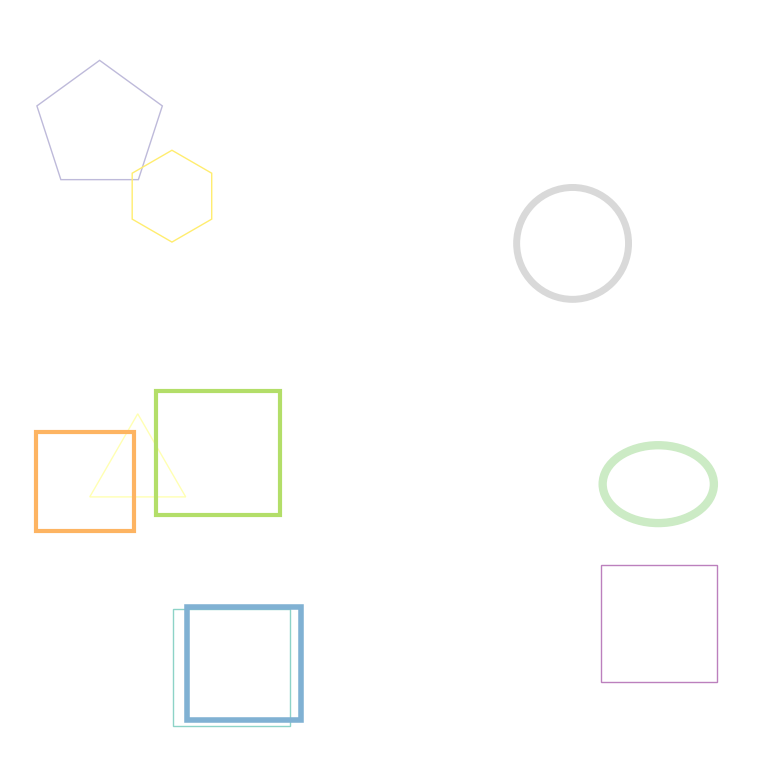[{"shape": "square", "thickness": 0.5, "radius": 0.38, "center": [0.301, 0.133]}, {"shape": "triangle", "thickness": 0.5, "radius": 0.36, "center": [0.179, 0.391]}, {"shape": "pentagon", "thickness": 0.5, "radius": 0.43, "center": [0.129, 0.836]}, {"shape": "square", "thickness": 2, "radius": 0.37, "center": [0.317, 0.138]}, {"shape": "square", "thickness": 1.5, "radius": 0.32, "center": [0.11, 0.375]}, {"shape": "square", "thickness": 1.5, "radius": 0.4, "center": [0.283, 0.412]}, {"shape": "circle", "thickness": 2.5, "radius": 0.36, "center": [0.744, 0.684]}, {"shape": "square", "thickness": 0.5, "radius": 0.38, "center": [0.856, 0.19]}, {"shape": "oval", "thickness": 3, "radius": 0.36, "center": [0.855, 0.371]}, {"shape": "hexagon", "thickness": 0.5, "radius": 0.3, "center": [0.223, 0.745]}]